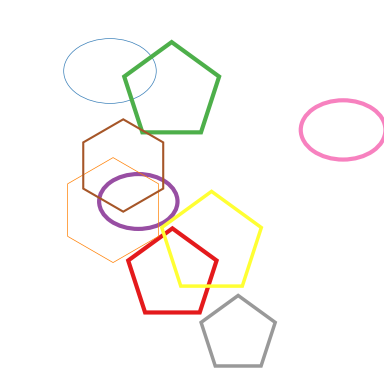[{"shape": "pentagon", "thickness": 3, "radius": 0.6, "center": [0.448, 0.286]}, {"shape": "oval", "thickness": 0.5, "radius": 0.6, "center": [0.286, 0.816]}, {"shape": "pentagon", "thickness": 3, "radius": 0.65, "center": [0.446, 0.761]}, {"shape": "oval", "thickness": 3, "radius": 0.51, "center": [0.359, 0.477]}, {"shape": "hexagon", "thickness": 0.5, "radius": 0.68, "center": [0.294, 0.454]}, {"shape": "pentagon", "thickness": 2.5, "radius": 0.68, "center": [0.549, 0.367]}, {"shape": "hexagon", "thickness": 1.5, "radius": 0.6, "center": [0.32, 0.57]}, {"shape": "oval", "thickness": 3, "radius": 0.55, "center": [0.891, 0.663]}, {"shape": "pentagon", "thickness": 2.5, "radius": 0.51, "center": [0.619, 0.131]}]